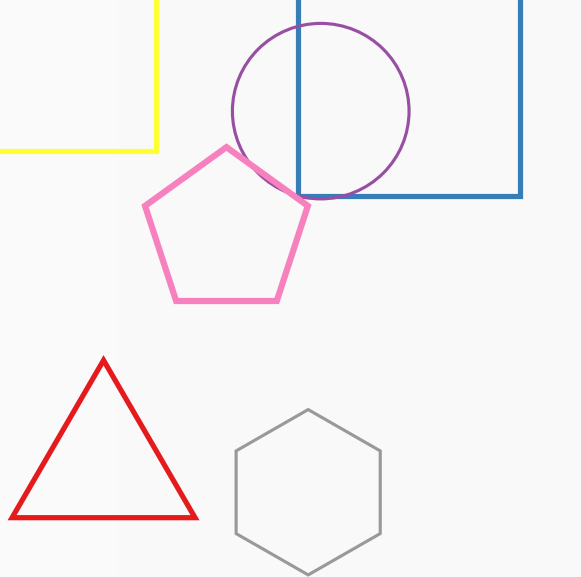[{"shape": "triangle", "thickness": 2.5, "radius": 0.91, "center": [0.178, 0.194]}, {"shape": "square", "thickness": 2.5, "radius": 0.95, "center": [0.704, 0.85]}, {"shape": "circle", "thickness": 1.5, "radius": 0.76, "center": [0.552, 0.807]}, {"shape": "square", "thickness": 2.5, "radius": 0.78, "center": [0.112, 0.894]}, {"shape": "pentagon", "thickness": 3, "radius": 0.74, "center": [0.39, 0.597]}, {"shape": "hexagon", "thickness": 1.5, "radius": 0.72, "center": [0.53, 0.147]}]